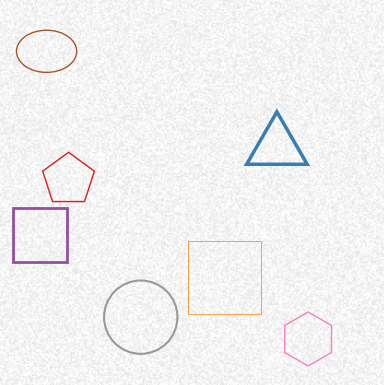[{"shape": "pentagon", "thickness": 1, "radius": 0.35, "center": [0.178, 0.534]}, {"shape": "triangle", "thickness": 2.5, "radius": 0.45, "center": [0.719, 0.619]}, {"shape": "square", "thickness": 2, "radius": 0.35, "center": [0.104, 0.389]}, {"shape": "square", "thickness": 0.5, "radius": 0.48, "center": [0.583, 0.279]}, {"shape": "oval", "thickness": 1, "radius": 0.39, "center": [0.121, 0.867]}, {"shape": "hexagon", "thickness": 1, "radius": 0.35, "center": [0.8, 0.12]}, {"shape": "circle", "thickness": 1.5, "radius": 0.48, "center": [0.366, 0.176]}]